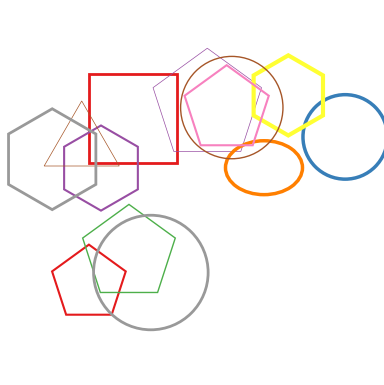[{"shape": "square", "thickness": 2, "radius": 0.57, "center": [0.345, 0.693]}, {"shape": "pentagon", "thickness": 1.5, "radius": 0.5, "center": [0.231, 0.264]}, {"shape": "circle", "thickness": 2.5, "radius": 0.55, "center": [0.897, 0.644]}, {"shape": "pentagon", "thickness": 1, "radius": 0.63, "center": [0.335, 0.343]}, {"shape": "pentagon", "thickness": 0.5, "radius": 0.74, "center": [0.538, 0.727]}, {"shape": "hexagon", "thickness": 1.5, "radius": 0.55, "center": [0.262, 0.563]}, {"shape": "oval", "thickness": 2.5, "radius": 0.5, "center": [0.686, 0.564]}, {"shape": "hexagon", "thickness": 3, "radius": 0.52, "center": [0.749, 0.752]}, {"shape": "triangle", "thickness": 0.5, "radius": 0.56, "center": [0.212, 0.625]}, {"shape": "circle", "thickness": 1, "radius": 0.66, "center": [0.602, 0.721]}, {"shape": "pentagon", "thickness": 1.5, "radius": 0.58, "center": [0.589, 0.716]}, {"shape": "hexagon", "thickness": 2, "radius": 0.65, "center": [0.136, 0.586]}, {"shape": "circle", "thickness": 2, "radius": 0.74, "center": [0.392, 0.292]}]